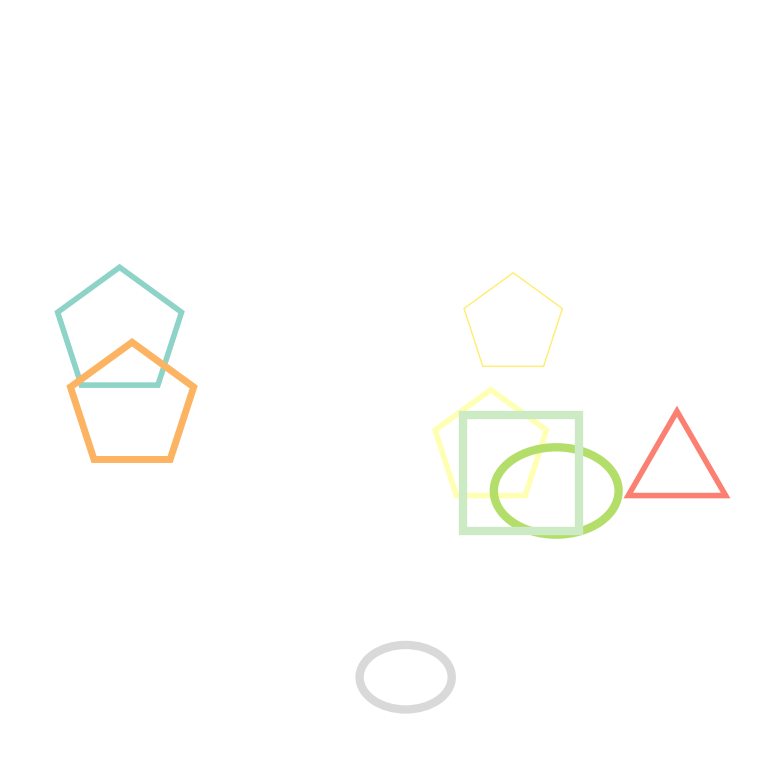[{"shape": "pentagon", "thickness": 2, "radius": 0.42, "center": [0.155, 0.568]}, {"shape": "pentagon", "thickness": 2, "radius": 0.38, "center": [0.637, 0.418]}, {"shape": "triangle", "thickness": 2, "radius": 0.36, "center": [0.879, 0.393]}, {"shape": "pentagon", "thickness": 2.5, "radius": 0.42, "center": [0.172, 0.471]}, {"shape": "oval", "thickness": 3, "radius": 0.41, "center": [0.722, 0.362]}, {"shape": "oval", "thickness": 3, "radius": 0.3, "center": [0.527, 0.12]}, {"shape": "square", "thickness": 3, "radius": 0.38, "center": [0.676, 0.386]}, {"shape": "pentagon", "thickness": 0.5, "radius": 0.34, "center": [0.667, 0.579]}]